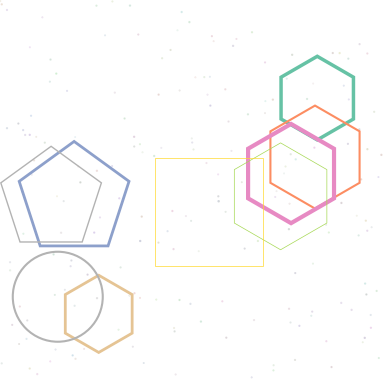[{"shape": "hexagon", "thickness": 2.5, "radius": 0.54, "center": [0.824, 0.745]}, {"shape": "hexagon", "thickness": 1.5, "radius": 0.67, "center": [0.818, 0.592]}, {"shape": "pentagon", "thickness": 2, "radius": 0.75, "center": [0.192, 0.483]}, {"shape": "hexagon", "thickness": 3, "radius": 0.64, "center": [0.756, 0.549]}, {"shape": "hexagon", "thickness": 0.5, "radius": 0.69, "center": [0.729, 0.49]}, {"shape": "square", "thickness": 0.5, "radius": 0.7, "center": [0.542, 0.449]}, {"shape": "hexagon", "thickness": 2, "radius": 0.5, "center": [0.256, 0.185]}, {"shape": "circle", "thickness": 1.5, "radius": 0.58, "center": [0.15, 0.229]}, {"shape": "pentagon", "thickness": 1, "radius": 0.69, "center": [0.133, 0.483]}]